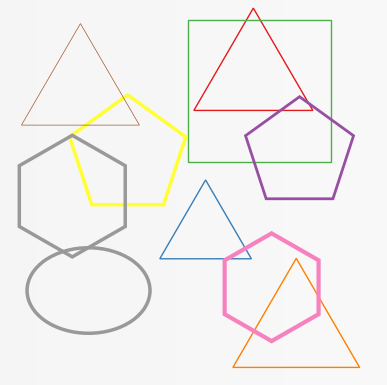[{"shape": "triangle", "thickness": 1, "radius": 0.89, "center": [0.654, 0.802]}, {"shape": "triangle", "thickness": 1, "radius": 0.68, "center": [0.531, 0.396]}, {"shape": "square", "thickness": 1, "radius": 0.93, "center": [0.67, 0.763]}, {"shape": "pentagon", "thickness": 2, "radius": 0.73, "center": [0.773, 0.602]}, {"shape": "triangle", "thickness": 1, "radius": 0.94, "center": [0.765, 0.14]}, {"shape": "pentagon", "thickness": 2.5, "radius": 0.79, "center": [0.329, 0.596]}, {"shape": "triangle", "thickness": 0.5, "radius": 0.88, "center": [0.208, 0.763]}, {"shape": "hexagon", "thickness": 3, "radius": 0.7, "center": [0.701, 0.254]}, {"shape": "oval", "thickness": 2.5, "radius": 0.79, "center": [0.228, 0.245]}, {"shape": "hexagon", "thickness": 2.5, "radius": 0.79, "center": [0.187, 0.491]}]